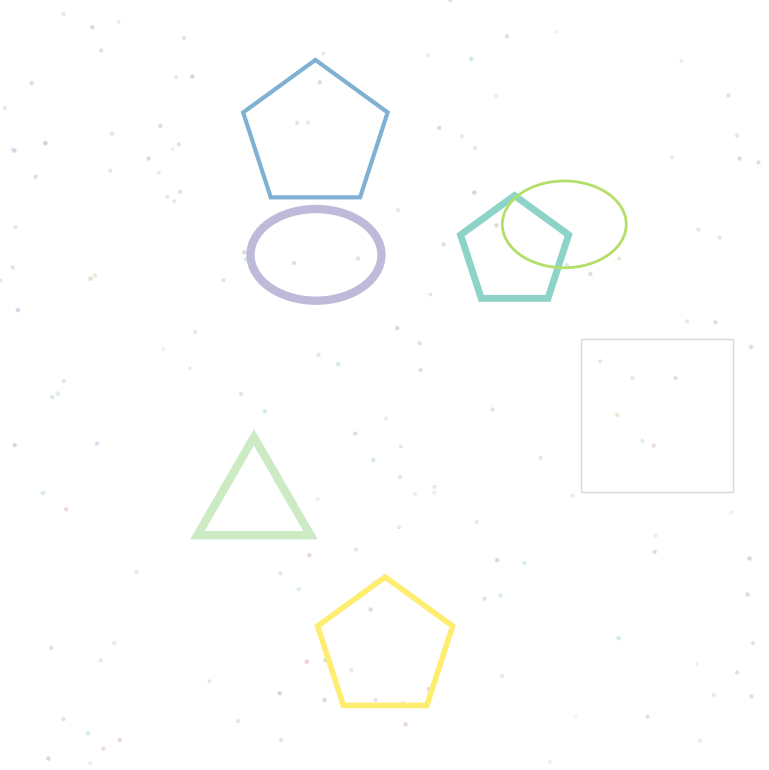[{"shape": "pentagon", "thickness": 2.5, "radius": 0.37, "center": [0.668, 0.672]}, {"shape": "oval", "thickness": 3, "radius": 0.43, "center": [0.41, 0.669]}, {"shape": "pentagon", "thickness": 1.5, "radius": 0.49, "center": [0.41, 0.824]}, {"shape": "oval", "thickness": 1, "radius": 0.4, "center": [0.733, 0.709]}, {"shape": "square", "thickness": 0.5, "radius": 0.49, "center": [0.853, 0.46]}, {"shape": "triangle", "thickness": 3, "radius": 0.42, "center": [0.33, 0.347]}, {"shape": "pentagon", "thickness": 2, "radius": 0.46, "center": [0.5, 0.158]}]